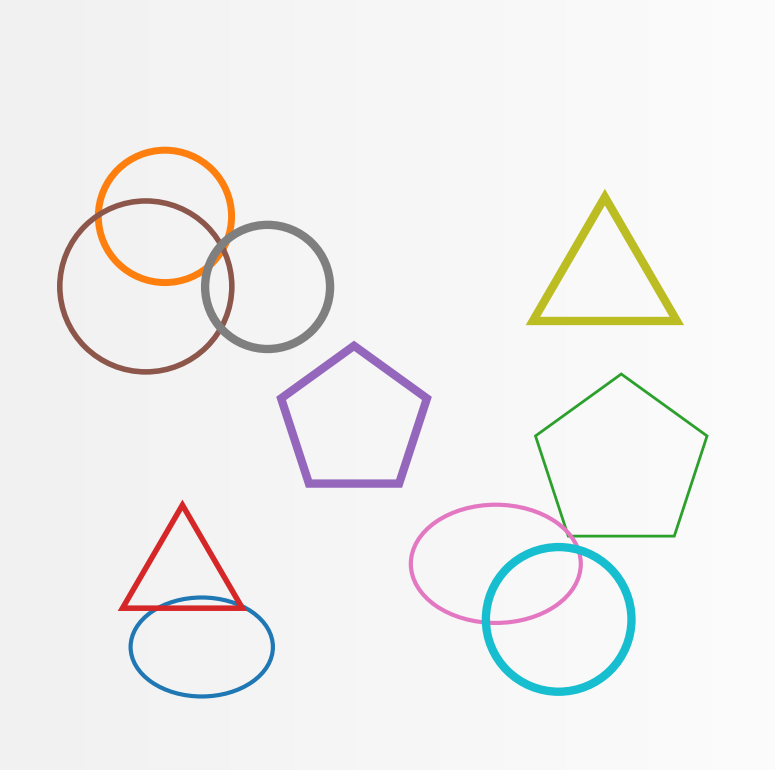[{"shape": "oval", "thickness": 1.5, "radius": 0.46, "center": [0.26, 0.16]}, {"shape": "circle", "thickness": 2.5, "radius": 0.43, "center": [0.213, 0.719]}, {"shape": "pentagon", "thickness": 1, "radius": 0.58, "center": [0.802, 0.398]}, {"shape": "triangle", "thickness": 2, "radius": 0.45, "center": [0.235, 0.255]}, {"shape": "pentagon", "thickness": 3, "radius": 0.49, "center": [0.457, 0.452]}, {"shape": "circle", "thickness": 2, "radius": 0.55, "center": [0.188, 0.628]}, {"shape": "oval", "thickness": 1.5, "radius": 0.55, "center": [0.64, 0.268]}, {"shape": "circle", "thickness": 3, "radius": 0.4, "center": [0.345, 0.627]}, {"shape": "triangle", "thickness": 3, "radius": 0.54, "center": [0.78, 0.637]}, {"shape": "circle", "thickness": 3, "radius": 0.47, "center": [0.721, 0.196]}]